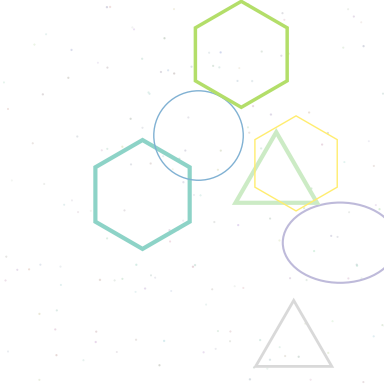[{"shape": "hexagon", "thickness": 3, "radius": 0.71, "center": [0.37, 0.495]}, {"shape": "oval", "thickness": 1.5, "radius": 0.74, "center": [0.883, 0.37]}, {"shape": "circle", "thickness": 1, "radius": 0.58, "center": [0.516, 0.648]}, {"shape": "hexagon", "thickness": 2.5, "radius": 0.69, "center": [0.627, 0.859]}, {"shape": "triangle", "thickness": 2, "radius": 0.57, "center": [0.763, 0.105]}, {"shape": "triangle", "thickness": 3, "radius": 0.61, "center": [0.718, 0.534]}, {"shape": "hexagon", "thickness": 1, "radius": 0.62, "center": [0.769, 0.576]}]